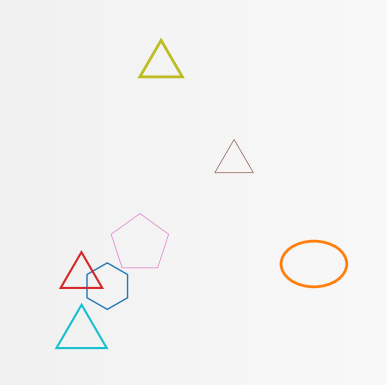[{"shape": "hexagon", "thickness": 1, "radius": 0.3, "center": [0.277, 0.257]}, {"shape": "oval", "thickness": 2, "radius": 0.42, "center": [0.81, 0.314]}, {"shape": "triangle", "thickness": 1.5, "radius": 0.31, "center": [0.21, 0.283]}, {"shape": "triangle", "thickness": 0.5, "radius": 0.29, "center": [0.604, 0.58]}, {"shape": "pentagon", "thickness": 0.5, "radius": 0.39, "center": [0.361, 0.367]}, {"shape": "triangle", "thickness": 2, "radius": 0.32, "center": [0.416, 0.832]}, {"shape": "triangle", "thickness": 1.5, "radius": 0.37, "center": [0.211, 0.133]}]